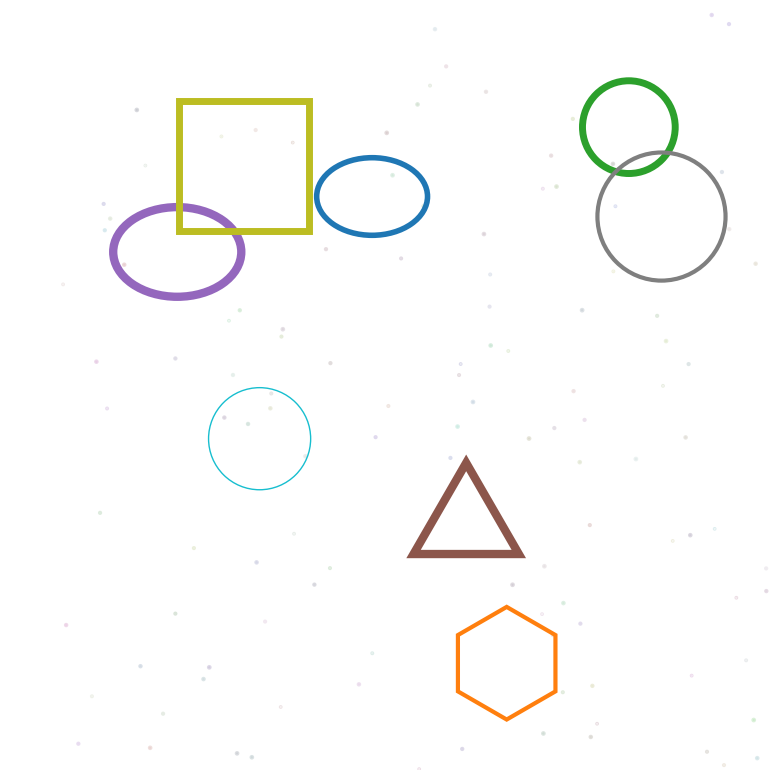[{"shape": "oval", "thickness": 2, "radius": 0.36, "center": [0.483, 0.745]}, {"shape": "hexagon", "thickness": 1.5, "radius": 0.37, "center": [0.658, 0.139]}, {"shape": "circle", "thickness": 2.5, "radius": 0.3, "center": [0.817, 0.835]}, {"shape": "oval", "thickness": 3, "radius": 0.42, "center": [0.23, 0.673]}, {"shape": "triangle", "thickness": 3, "radius": 0.39, "center": [0.605, 0.32]}, {"shape": "circle", "thickness": 1.5, "radius": 0.42, "center": [0.859, 0.719]}, {"shape": "square", "thickness": 2.5, "radius": 0.42, "center": [0.317, 0.785]}, {"shape": "circle", "thickness": 0.5, "radius": 0.33, "center": [0.337, 0.43]}]